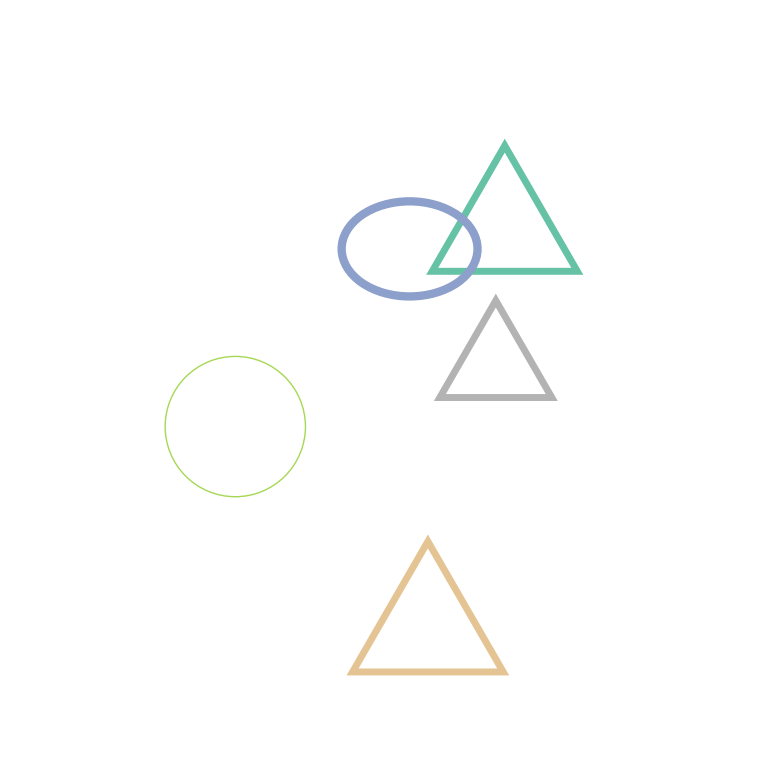[{"shape": "triangle", "thickness": 2.5, "radius": 0.54, "center": [0.656, 0.702]}, {"shape": "oval", "thickness": 3, "radius": 0.44, "center": [0.532, 0.677]}, {"shape": "circle", "thickness": 0.5, "radius": 0.46, "center": [0.306, 0.446]}, {"shape": "triangle", "thickness": 2.5, "radius": 0.56, "center": [0.556, 0.184]}, {"shape": "triangle", "thickness": 2.5, "radius": 0.42, "center": [0.644, 0.526]}]